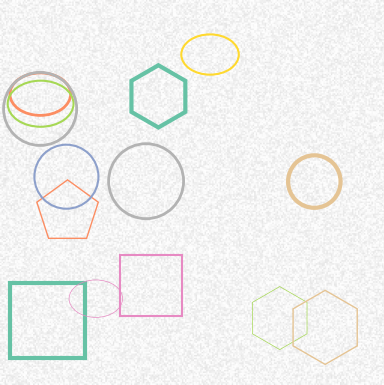[{"shape": "square", "thickness": 3, "radius": 0.49, "center": [0.124, 0.168]}, {"shape": "hexagon", "thickness": 3, "radius": 0.4, "center": [0.411, 0.75]}, {"shape": "pentagon", "thickness": 1, "radius": 0.42, "center": [0.176, 0.449]}, {"shape": "oval", "thickness": 2, "radius": 0.39, "center": [0.105, 0.755]}, {"shape": "circle", "thickness": 1.5, "radius": 0.42, "center": [0.173, 0.541]}, {"shape": "square", "thickness": 1.5, "radius": 0.4, "center": [0.392, 0.258]}, {"shape": "oval", "thickness": 0.5, "radius": 0.35, "center": [0.249, 0.224]}, {"shape": "oval", "thickness": 1.5, "radius": 0.43, "center": [0.105, 0.731]}, {"shape": "hexagon", "thickness": 0.5, "radius": 0.41, "center": [0.727, 0.174]}, {"shape": "oval", "thickness": 1.5, "radius": 0.37, "center": [0.546, 0.858]}, {"shape": "circle", "thickness": 3, "radius": 0.34, "center": [0.816, 0.528]}, {"shape": "hexagon", "thickness": 1, "radius": 0.48, "center": [0.845, 0.15]}, {"shape": "circle", "thickness": 2, "radius": 0.47, "center": [0.104, 0.717]}, {"shape": "circle", "thickness": 2, "radius": 0.49, "center": [0.379, 0.529]}]